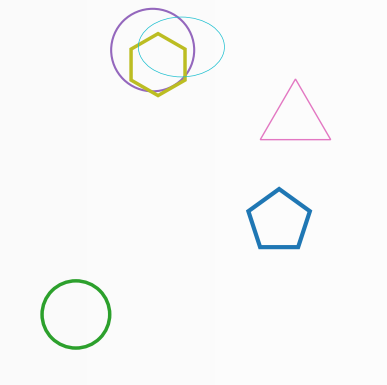[{"shape": "pentagon", "thickness": 3, "radius": 0.42, "center": [0.72, 0.426]}, {"shape": "circle", "thickness": 2.5, "radius": 0.44, "center": [0.196, 0.183]}, {"shape": "circle", "thickness": 1.5, "radius": 0.54, "center": [0.394, 0.87]}, {"shape": "triangle", "thickness": 1, "radius": 0.52, "center": [0.763, 0.69]}, {"shape": "hexagon", "thickness": 2.5, "radius": 0.4, "center": [0.408, 0.832]}, {"shape": "oval", "thickness": 0.5, "radius": 0.56, "center": [0.468, 0.878]}]